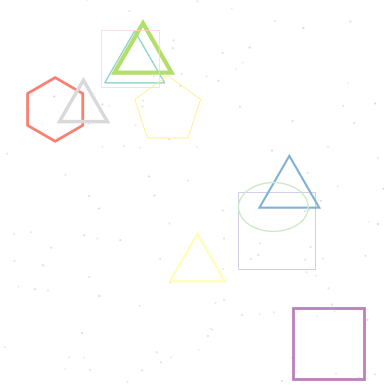[{"shape": "triangle", "thickness": 1, "radius": 0.45, "center": [0.35, 0.83]}, {"shape": "triangle", "thickness": 1.5, "radius": 0.41, "center": [0.513, 0.31]}, {"shape": "square", "thickness": 0.5, "radius": 0.5, "center": [0.718, 0.401]}, {"shape": "hexagon", "thickness": 2, "radius": 0.41, "center": [0.143, 0.716]}, {"shape": "triangle", "thickness": 1.5, "radius": 0.45, "center": [0.752, 0.505]}, {"shape": "triangle", "thickness": 3, "radius": 0.43, "center": [0.371, 0.854]}, {"shape": "square", "thickness": 0.5, "radius": 0.37, "center": [0.338, 0.849]}, {"shape": "triangle", "thickness": 2.5, "radius": 0.36, "center": [0.217, 0.72]}, {"shape": "square", "thickness": 2, "radius": 0.46, "center": [0.853, 0.107]}, {"shape": "oval", "thickness": 1, "radius": 0.45, "center": [0.71, 0.462]}, {"shape": "pentagon", "thickness": 0.5, "radius": 0.45, "center": [0.436, 0.714]}]